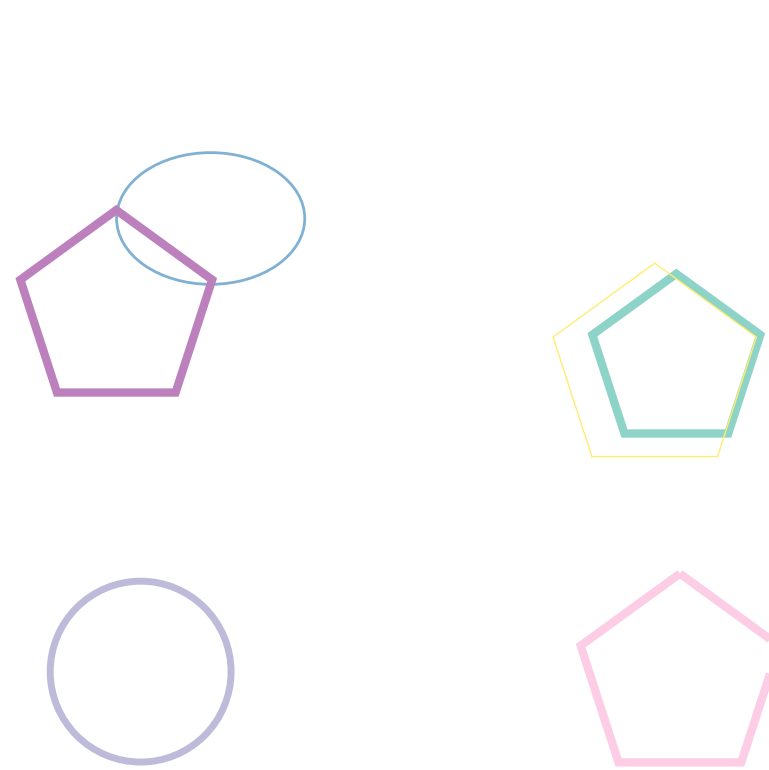[{"shape": "pentagon", "thickness": 3, "radius": 0.57, "center": [0.878, 0.53]}, {"shape": "circle", "thickness": 2.5, "radius": 0.59, "center": [0.183, 0.128]}, {"shape": "oval", "thickness": 1, "radius": 0.61, "center": [0.274, 0.716]}, {"shape": "pentagon", "thickness": 3, "radius": 0.68, "center": [0.883, 0.12]}, {"shape": "pentagon", "thickness": 3, "radius": 0.66, "center": [0.151, 0.596]}, {"shape": "pentagon", "thickness": 0.5, "radius": 0.69, "center": [0.85, 0.519]}]